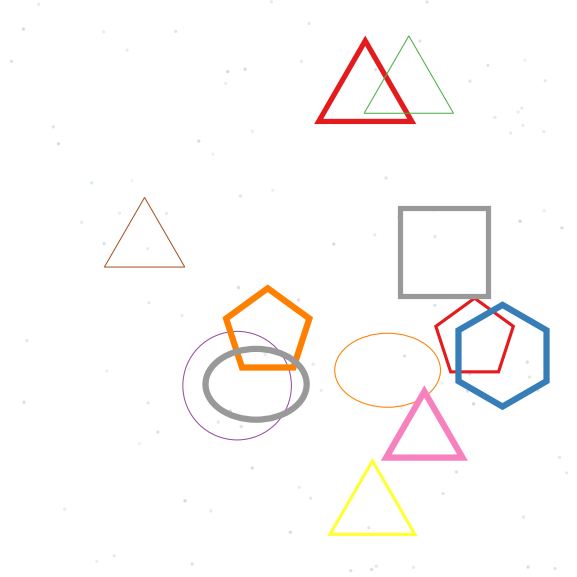[{"shape": "pentagon", "thickness": 1.5, "radius": 0.35, "center": [0.822, 0.412]}, {"shape": "triangle", "thickness": 2.5, "radius": 0.47, "center": [0.632, 0.835]}, {"shape": "hexagon", "thickness": 3, "radius": 0.44, "center": [0.87, 0.383]}, {"shape": "triangle", "thickness": 0.5, "radius": 0.45, "center": [0.708, 0.848]}, {"shape": "circle", "thickness": 0.5, "radius": 0.47, "center": [0.411, 0.331]}, {"shape": "oval", "thickness": 0.5, "radius": 0.46, "center": [0.671, 0.358]}, {"shape": "pentagon", "thickness": 3, "radius": 0.38, "center": [0.464, 0.424]}, {"shape": "triangle", "thickness": 1.5, "radius": 0.42, "center": [0.645, 0.116]}, {"shape": "triangle", "thickness": 0.5, "radius": 0.4, "center": [0.25, 0.577]}, {"shape": "triangle", "thickness": 3, "radius": 0.38, "center": [0.735, 0.245]}, {"shape": "square", "thickness": 2.5, "radius": 0.38, "center": [0.769, 0.563]}, {"shape": "oval", "thickness": 3, "radius": 0.44, "center": [0.443, 0.334]}]